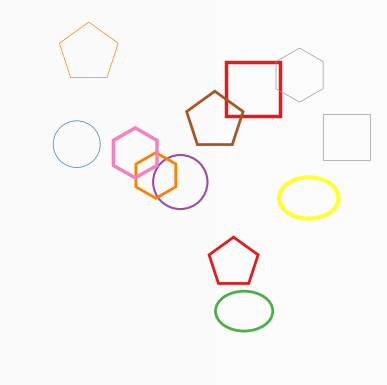[{"shape": "square", "thickness": 2.5, "radius": 0.35, "center": [0.652, 0.769]}, {"shape": "pentagon", "thickness": 2, "radius": 0.33, "center": [0.603, 0.318]}, {"shape": "circle", "thickness": 0.5, "radius": 0.3, "center": [0.198, 0.626]}, {"shape": "oval", "thickness": 2, "radius": 0.37, "center": [0.63, 0.192]}, {"shape": "circle", "thickness": 1.5, "radius": 0.35, "center": [0.465, 0.527]}, {"shape": "hexagon", "thickness": 2, "radius": 0.3, "center": [0.402, 0.544]}, {"shape": "pentagon", "thickness": 0.5, "radius": 0.4, "center": [0.229, 0.863]}, {"shape": "oval", "thickness": 3, "radius": 0.38, "center": [0.797, 0.486]}, {"shape": "pentagon", "thickness": 2, "radius": 0.38, "center": [0.554, 0.686]}, {"shape": "hexagon", "thickness": 2.5, "radius": 0.32, "center": [0.349, 0.603]}, {"shape": "square", "thickness": 0.5, "radius": 0.3, "center": [0.894, 0.644]}, {"shape": "hexagon", "thickness": 0.5, "radius": 0.35, "center": [0.773, 0.805]}]